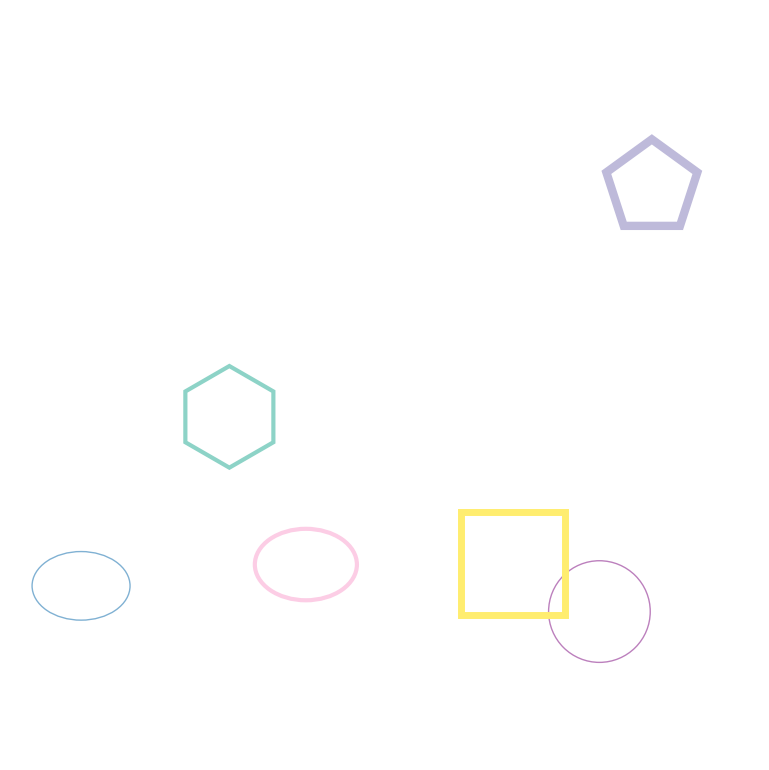[{"shape": "hexagon", "thickness": 1.5, "radius": 0.33, "center": [0.298, 0.459]}, {"shape": "pentagon", "thickness": 3, "radius": 0.31, "center": [0.847, 0.757]}, {"shape": "oval", "thickness": 0.5, "radius": 0.32, "center": [0.105, 0.239]}, {"shape": "oval", "thickness": 1.5, "radius": 0.33, "center": [0.397, 0.267]}, {"shape": "circle", "thickness": 0.5, "radius": 0.33, "center": [0.778, 0.206]}, {"shape": "square", "thickness": 2.5, "radius": 0.34, "center": [0.667, 0.268]}]